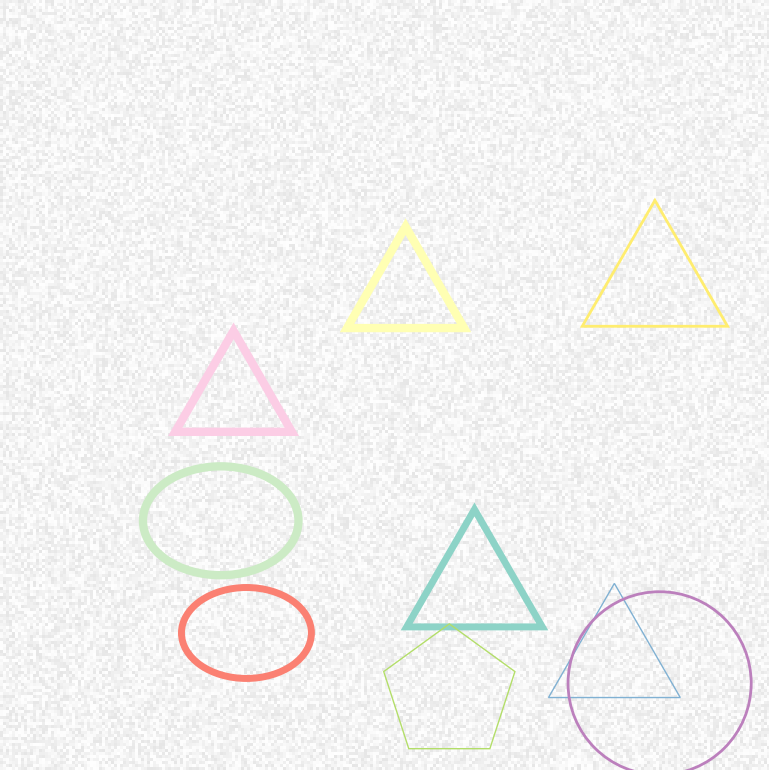[{"shape": "triangle", "thickness": 2.5, "radius": 0.51, "center": [0.616, 0.237]}, {"shape": "triangle", "thickness": 3, "radius": 0.44, "center": [0.527, 0.618]}, {"shape": "oval", "thickness": 2.5, "radius": 0.42, "center": [0.32, 0.178]}, {"shape": "triangle", "thickness": 0.5, "radius": 0.49, "center": [0.798, 0.144]}, {"shape": "pentagon", "thickness": 0.5, "radius": 0.45, "center": [0.584, 0.1]}, {"shape": "triangle", "thickness": 3, "radius": 0.44, "center": [0.303, 0.483]}, {"shape": "circle", "thickness": 1, "radius": 0.59, "center": [0.857, 0.113]}, {"shape": "oval", "thickness": 3, "radius": 0.5, "center": [0.287, 0.324]}, {"shape": "triangle", "thickness": 1, "radius": 0.54, "center": [0.851, 0.631]}]